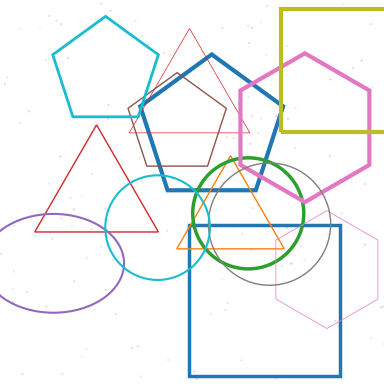[{"shape": "pentagon", "thickness": 3, "radius": 0.97, "center": [0.55, 0.664]}, {"shape": "square", "thickness": 2.5, "radius": 0.98, "center": [0.687, 0.219]}, {"shape": "triangle", "thickness": 1, "radius": 0.81, "center": [0.599, 0.434]}, {"shape": "circle", "thickness": 2.5, "radius": 0.72, "center": [0.645, 0.446]}, {"shape": "triangle", "thickness": 1, "radius": 0.93, "center": [0.251, 0.49]}, {"shape": "triangle", "thickness": 0.5, "radius": 0.9, "center": [0.492, 0.745]}, {"shape": "oval", "thickness": 1.5, "radius": 0.92, "center": [0.139, 0.316]}, {"shape": "pentagon", "thickness": 1, "radius": 0.67, "center": [0.46, 0.677]}, {"shape": "hexagon", "thickness": 0.5, "radius": 0.77, "center": [0.849, 0.3]}, {"shape": "hexagon", "thickness": 3, "radius": 0.97, "center": [0.792, 0.668]}, {"shape": "circle", "thickness": 1, "radius": 0.79, "center": [0.7, 0.418]}, {"shape": "square", "thickness": 3, "radius": 0.8, "center": [0.889, 0.818]}, {"shape": "pentagon", "thickness": 2, "radius": 0.72, "center": [0.274, 0.813]}, {"shape": "circle", "thickness": 1.5, "radius": 0.68, "center": [0.409, 0.409]}]